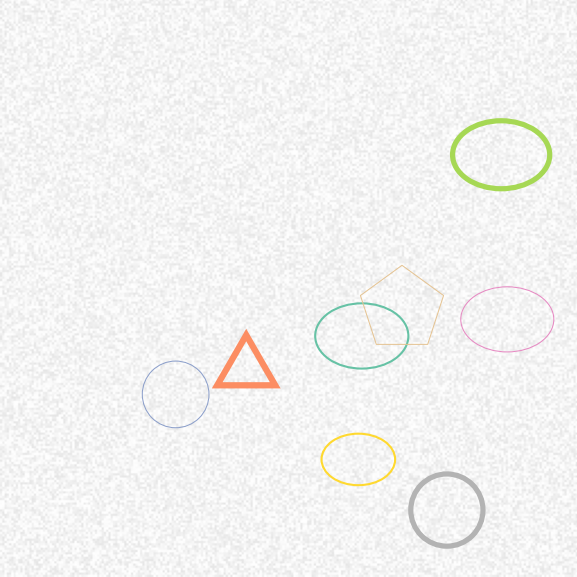[{"shape": "oval", "thickness": 1, "radius": 0.4, "center": [0.626, 0.417]}, {"shape": "triangle", "thickness": 3, "radius": 0.29, "center": [0.426, 0.361]}, {"shape": "circle", "thickness": 0.5, "radius": 0.29, "center": [0.304, 0.316]}, {"shape": "oval", "thickness": 0.5, "radius": 0.4, "center": [0.878, 0.446]}, {"shape": "oval", "thickness": 2.5, "radius": 0.42, "center": [0.868, 0.731]}, {"shape": "oval", "thickness": 1, "radius": 0.32, "center": [0.62, 0.204]}, {"shape": "pentagon", "thickness": 0.5, "radius": 0.38, "center": [0.696, 0.464]}, {"shape": "circle", "thickness": 2.5, "radius": 0.31, "center": [0.774, 0.116]}]